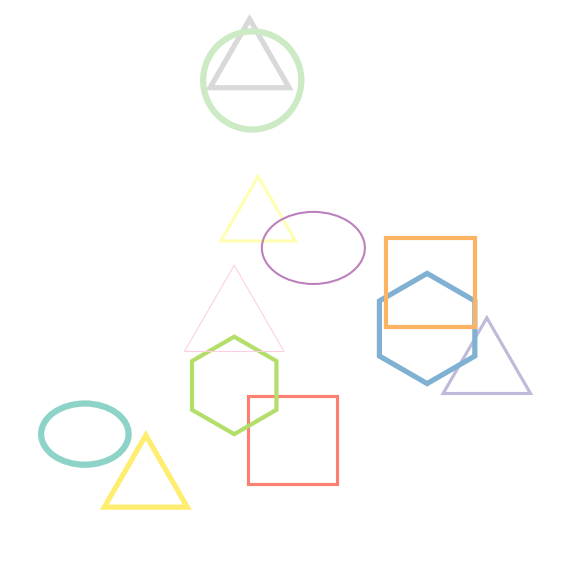[{"shape": "oval", "thickness": 3, "radius": 0.38, "center": [0.147, 0.247]}, {"shape": "triangle", "thickness": 1.5, "radius": 0.37, "center": [0.447, 0.619]}, {"shape": "triangle", "thickness": 1.5, "radius": 0.44, "center": [0.843, 0.361]}, {"shape": "square", "thickness": 1.5, "radius": 0.38, "center": [0.506, 0.237]}, {"shape": "hexagon", "thickness": 2.5, "radius": 0.48, "center": [0.74, 0.43]}, {"shape": "square", "thickness": 2, "radius": 0.39, "center": [0.745, 0.51]}, {"shape": "hexagon", "thickness": 2, "radius": 0.42, "center": [0.406, 0.332]}, {"shape": "triangle", "thickness": 0.5, "radius": 0.5, "center": [0.406, 0.44]}, {"shape": "triangle", "thickness": 2.5, "radius": 0.4, "center": [0.432, 0.887]}, {"shape": "oval", "thickness": 1, "radius": 0.45, "center": [0.543, 0.57]}, {"shape": "circle", "thickness": 3, "radius": 0.42, "center": [0.437, 0.86]}, {"shape": "triangle", "thickness": 2.5, "radius": 0.42, "center": [0.253, 0.162]}]